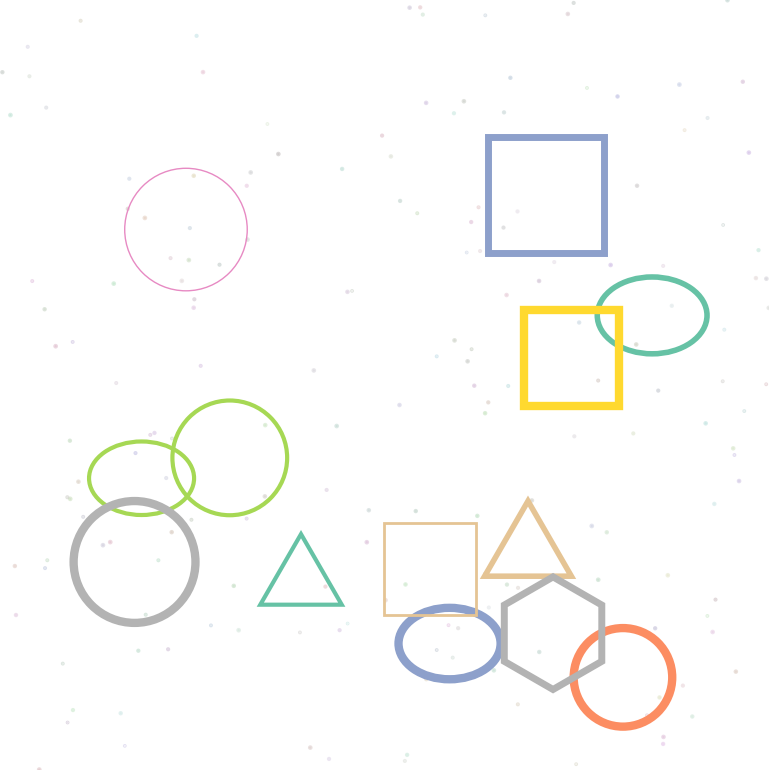[{"shape": "triangle", "thickness": 1.5, "radius": 0.31, "center": [0.391, 0.245]}, {"shape": "oval", "thickness": 2, "radius": 0.36, "center": [0.847, 0.59]}, {"shape": "circle", "thickness": 3, "radius": 0.32, "center": [0.809, 0.12]}, {"shape": "square", "thickness": 2.5, "radius": 0.38, "center": [0.709, 0.747]}, {"shape": "oval", "thickness": 3, "radius": 0.33, "center": [0.584, 0.164]}, {"shape": "circle", "thickness": 0.5, "radius": 0.4, "center": [0.242, 0.702]}, {"shape": "oval", "thickness": 1.5, "radius": 0.34, "center": [0.184, 0.379]}, {"shape": "circle", "thickness": 1.5, "radius": 0.37, "center": [0.298, 0.405]}, {"shape": "square", "thickness": 3, "radius": 0.31, "center": [0.742, 0.535]}, {"shape": "square", "thickness": 1, "radius": 0.3, "center": [0.558, 0.261]}, {"shape": "triangle", "thickness": 2, "radius": 0.33, "center": [0.686, 0.284]}, {"shape": "circle", "thickness": 3, "radius": 0.4, "center": [0.175, 0.27]}, {"shape": "hexagon", "thickness": 2.5, "radius": 0.37, "center": [0.718, 0.178]}]